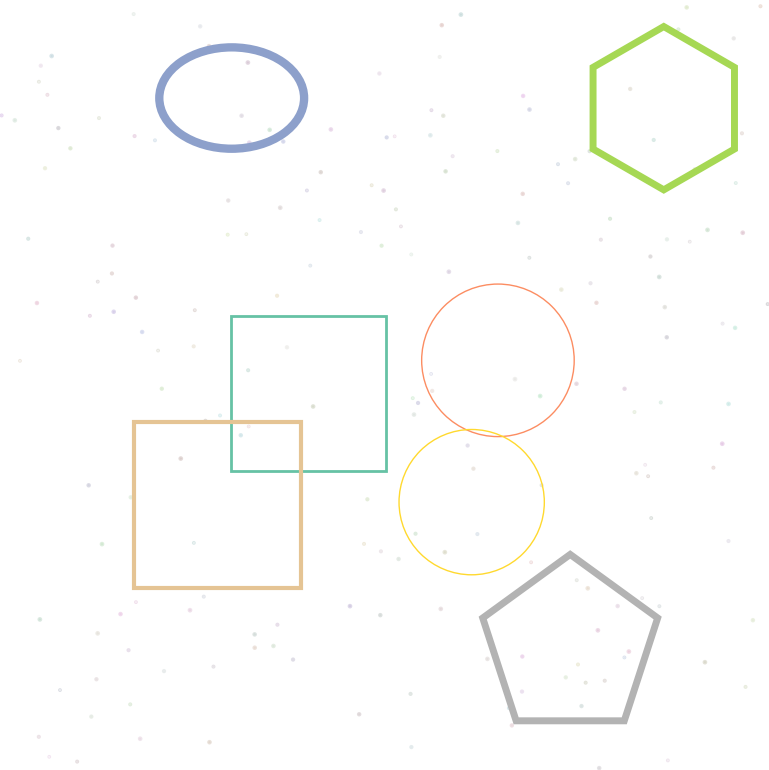[{"shape": "square", "thickness": 1, "radius": 0.5, "center": [0.401, 0.489]}, {"shape": "circle", "thickness": 0.5, "radius": 0.5, "center": [0.647, 0.532]}, {"shape": "oval", "thickness": 3, "radius": 0.47, "center": [0.301, 0.873]}, {"shape": "hexagon", "thickness": 2.5, "radius": 0.53, "center": [0.862, 0.859]}, {"shape": "circle", "thickness": 0.5, "radius": 0.47, "center": [0.613, 0.348]}, {"shape": "square", "thickness": 1.5, "radius": 0.54, "center": [0.283, 0.344]}, {"shape": "pentagon", "thickness": 2.5, "radius": 0.6, "center": [0.741, 0.161]}]